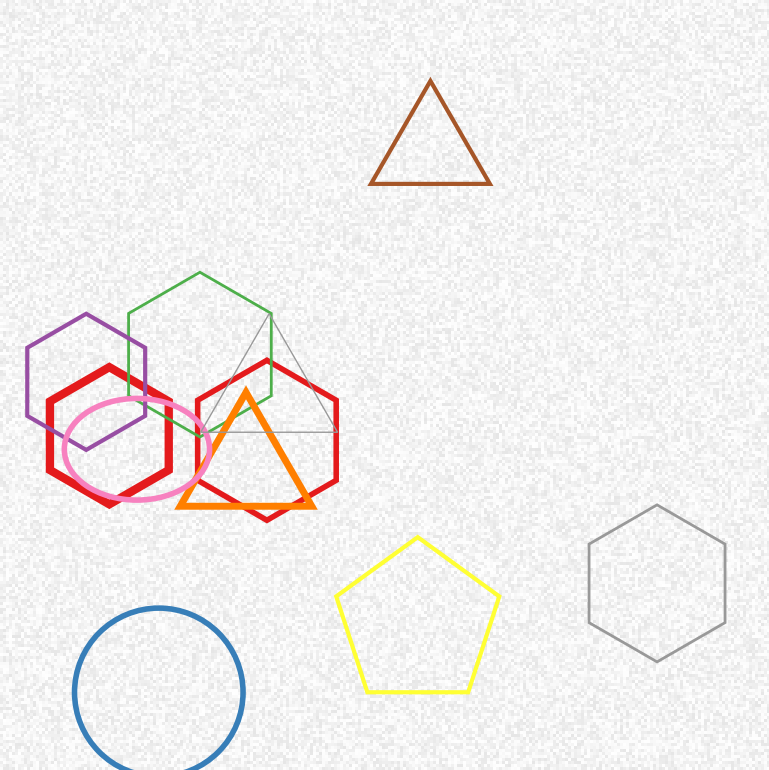[{"shape": "hexagon", "thickness": 3, "radius": 0.45, "center": [0.142, 0.434]}, {"shape": "hexagon", "thickness": 2, "radius": 0.52, "center": [0.347, 0.428]}, {"shape": "circle", "thickness": 2, "radius": 0.55, "center": [0.206, 0.101]}, {"shape": "hexagon", "thickness": 1, "radius": 0.53, "center": [0.26, 0.539]}, {"shape": "hexagon", "thickness": 1.5, "radius": 0.44, "center": [0.112, 0.504]}, {"shape": "triangle", "thickness": 2.5, "radius": 0.49, "center": [0.319, 0.392]}, {"shape": "pentagon", "thickness": 1.5, "radius": 0.56, "center": [0.543, 0.191]}, {"shape": "triangle", "thickness": 1.5, "radius": 0.45, "center": [0.559, 0.806]}, {"shape": "oval", "thickness": 2, "radius": 0.47, "center": [0.178, 0.417]}, {"shape": "triangle", "thickness": 0.5, "radius": 0.51, "center": [0.35, 0.49]}, {"shape": "hexagon", "thickness": 1, "radius": 0.51, "center": [0.853, 0.242]}]